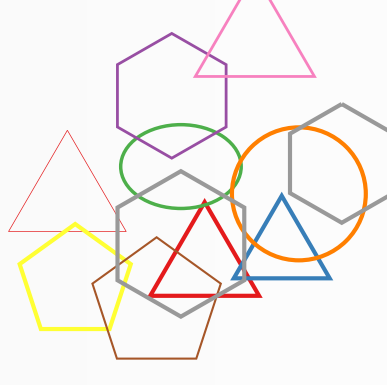[{"shape": "triangle", "thickness": 3, "radius": 0.81, "center": [0.528, 0.313]}, {"shape": "triangle", "thickness": 0.5, "radius": 0.88, "center": [0.174, 0.486]}, {"shape": "triangle", "thickness": 3, "radius": 0.71, "center": [0.727, 0.349]}, {"shape": "oval", "thickness": 2.5, "radius": 0.78, "center": [0.467, 0.567]}, {"shape": "hexagon", "thickness": 2, "radius": 0.81, "center": [0.443, 0.751]}, {"shape": "circle", "thickness": 3, "radius": 0.86, "center": [0.771, 0.497]}, {"shape": "pentagon", "thickness": 3, "radius": 0.75, "center": [0.194, 0.267]}, {"shape": "pentagon", "thickness": 1.5, "radius": 0.87, "center": [0.404, 0.209]}, {"shape": "triangle", "thickness": 2, "radius": 0.89, "center": [0.658, 0.89]}, {"shape": "hexagon", "thickness": 3, "radius": 0.77, "center": [0.882, 0.576]}, {"shape": "hexagon", "thickness": 3, "radius": 0.94, "center": [0.467, 0.366]}]